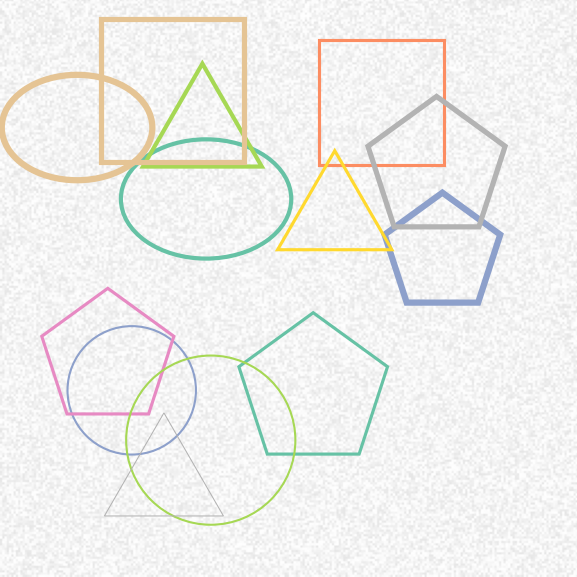[{"shape": "oval", "thickness": 2, "radius": 0.74, "center": [0.357, 0.655]}, {"shape": "pentagon", "thickness": 1.5, "radius": 0.68, "center": [0.542, 0.322]}, {"shape": "square", "thickness": 1.5, "radius": 0.54, "center": [0.661, 0.822]}, {"shape": "pentagon", "thickness": 3, "radius": 0.53, "center": [0.766, 0.56]}, {"shape": "circle", "thickness": 1, "radius": 0.56, "center": [0.228, 0.323]}, {"shape": "pentagon", "thickness": 1.5, "radius": 0.6, "center": [0.187, 0.38]}, {"shape": "triangle", "thickness": 2, "radius": 0.59, "center": [0.35, 0.77]}, {"shape": "circle", "thickness": 1, "radius": 0.73, "center": [0.365, 0.237]}, {"shape": "triangle", "thickness": 1.5, "radius": 0.57, "center": [0.58, 0.624]}, {"shape": "square", "thickness": 2.5, "radius": 0.62, "center": [0.299, 0.843]}, {"shape": "oval", "thickness": 3, "radius": 0.65, "center": [0.133, 0.778]}, {"shape": "triangle", "thickness": 0.5, "radius": 0.6, "center": [0.284, 0.165]}, {"shape": "pentagon", "thickness": 2.5, "radius": 0.62, "center": [0.756, 0.707]}]